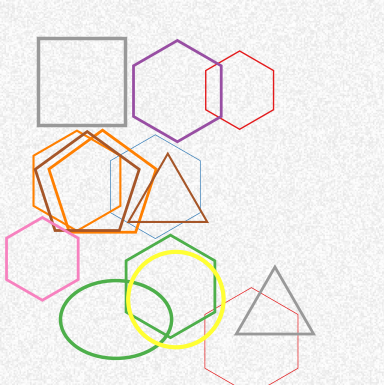[{"shape": "hexagon", "thickness": 1, "radius": 0.51, "center": [0.622, 0.766]}, {"shape": "hexagon", "thickness": 0.5, "radius": 0.7, "center": [0.653, 0.113]}, {"shape": "hexagon", "thickness": 0.5, "radius": 0.67, "center": [0.404, 0.515]}, {"shape": "oval", "thickness": 2.5, "radius": 0.72, "center": [0.301, 0.17]}, {"shape": "hexagon", "thickness": 2, "radius": 0.67, "center": [0.443, 0.256]}, {"shape": "hexagon", "thickness": 2, "radius": 0.66, "center": [0.461, 0.763]}, {"shape": "hexagon", "thickness": 1.5, "radius": 0.65, "center": [0.2, 0.53]}, {"shape": "pentagon", "thickness": 2, "radius": 0.73, "center": [0.266, 0.515]}, {"shape": "circle", "thickness": 3, "radius": 0.62, "center": [0.457, 0.222]}, {"shape": "triangle", "thickness": 1.5, "radius": 0.59, "center": [0.436, 0.483]}, {"shape": "pentagon", "thickness": 2, "radius": 0.71, "center": [0.226, 0.516]}, {"shape": "hexagon", "thickness": 2, "radius": 0.54, "center": [0.11, 0.328]}, {"shape": "square", "thickness": 2.5, "radius": 0.57, "center": [0.211, 0.788]}, {"shape": "triangle", "thickness": 2, "radius": 0.58, "center": [0.714, 0.19]}]